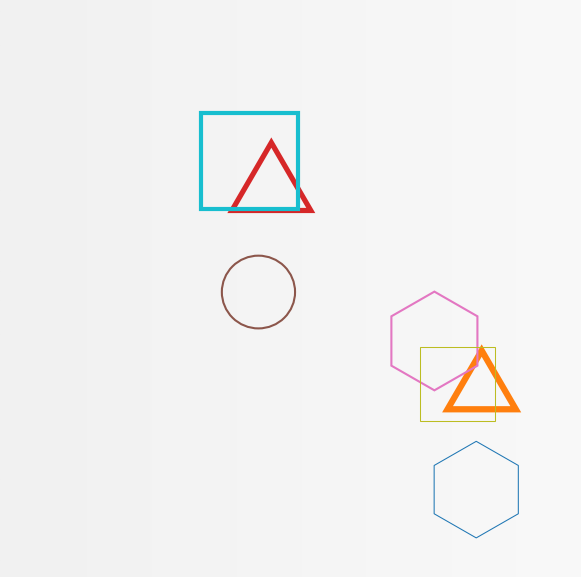[{"shape": "hexagon", "thickness": 0.5, "radius": 0.42, "center": [0.819, 0.151]}, {"shape": "triangle", "thickness": 3, "radius": 0.34, "center": [0.829, 0.324]}, {"shape": "triangle", "thickness": 2.5, "radius": 0.39, "center": [0.467, 0.674]}, {"shape": "circle", "thickness": 1, "radius": 0.31, "center": [0.445, 0.493]}, {"shape": "hexagon", "thickness": 1, "radius": 0.43, "center": [0.747, 0.409]}, {"shape": "square", "thickness": 0.5, "radius": 0.32, "center": [0.787, 0.334]}, {"shape": "square", "thickness": 2, "radius": 0.42, "center": [0.43, 0.72]}]